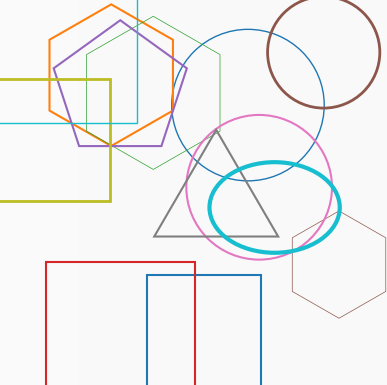[{"shape": "circle", "thickness": 1, "radius": 0.98, "center": [0.64, 0.727]}, {"shape": "square", "thickness": 1.5, "radius": 0.74, "center": [0.526, 0.139]}, {"shape": "hexagon", "thickness": 1.5, "radius": 0.92, "center": [0.287, 0.805]}, {"shape": "hexagon", "thickness": 0.5, "radius": 0.99, "center": [0.396, 0.759]}, {"shape": "square", "thickness": 1.5, "radius": 0.96, "center": [0.311, 0.127]}, {"shape": "pentagon", "thickness": 1.5, "radius": 0.9, "center": [0.31, 0.767]}, {"shape": "hexagon", "thickness": 0.5, "radius": 0.7, "center": [0.875, 0.313]}, {"shape": "circle", "thickness": 2, "radius": 0.72, "center": [0.835, 0.864]}, {"shape": "circle", "thickness": 1.5, "radius": 0.94, "center": [0.669, 0.514]}, {"shape": "triangle", "thickness": 1.5, "radius": 0.92, "center": [0.558, 0.478]}, {"shape": "square", "thickness": 2, "radius": 0.79, "center": [0.126, 0.636]}, {"shape": "oval", "thickness": 3, "radius": 0.84, "center": [0.709, 0.461]}, {"shape": "square", "thickness": 1, "radius": 0.93, "center": [0.167, 0.866]}]